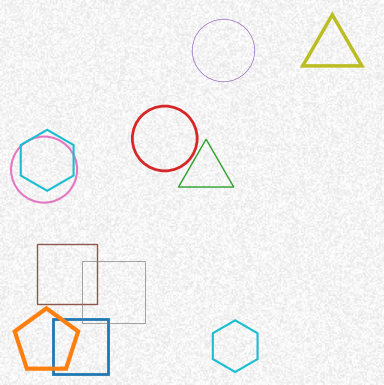[{"shape": "square", "thickness": 2, "radius": 0.36, "center": [0.209, 0.101]}, {"shape": "pentagon", "thickness": 3, "radius": 0.43, "center": [0.121, 0.112]}, {"shape": "triangle", "thickness": 1, "radius": 0.41, "center": [0.535, 0.556]}, {"shape": "circle", "thickness": 2, "radius": 0.42, "center": [0.428, 0.64]}, {"shape": "circle", "thickness": 0.5, "radius": 0.41, "center": [0.581, 0.869]}, {"shape": "square", "thickness": 1, "radius": 0.39, "center": [0.175, 0.289]}, {"shape": "circle", "thickness": 1.5, "radius": 0.43, "center": [0.115, 0.559]}, {"shape": "square", "thickness": 0.5, "radius": 0.41, "center": [0.294, 0.242]}, {"shape": "triangle", "thickness": 2.5, "radius": 0.44, "center": [0.863, 0.873]}, {"shape": "hexagon", "thickness": 1.5, "radius": 0.4, "center": [0.123, 0.584]}, {"shape": "hexagon", "thickness": 1.5, "radius": 0.34, "center": [0.611, 0.101]}]